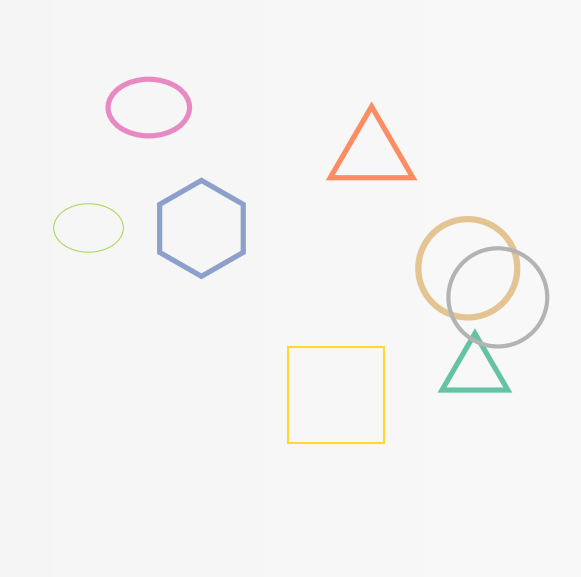[{"shape": "triangle", "thickness": 2.5, "radius": 0.33, "center": [0.817, 0.356]}, {"shape": "triangle", "thickness": 2.5, "radius": 0.41, "center": [0.639, 0.732]}, {"shape": "hexagon", "thickness": 2.5, "radius": 0.42, "center": [0.347, 0.604]}, {"shape": "oval", "thickness": 2.5, "radius": 0.35, "center": [0.256, 0.813]}, {"shape": "oval", "thickness": 0.5, "radius": 0.3, "center": [0.152, 0.604]}, {"shape": "square", "thickness": 1, "radius": 0.41, "center": [0.578, 0.315]}, {"shape": "circle", "thickness": 3, "radius": 0.43, "center": [0.805, 0.535]}, {"shape": "circle", "thickness": 2, "radius": 0.43, "center": [0.856, 0.484]}]